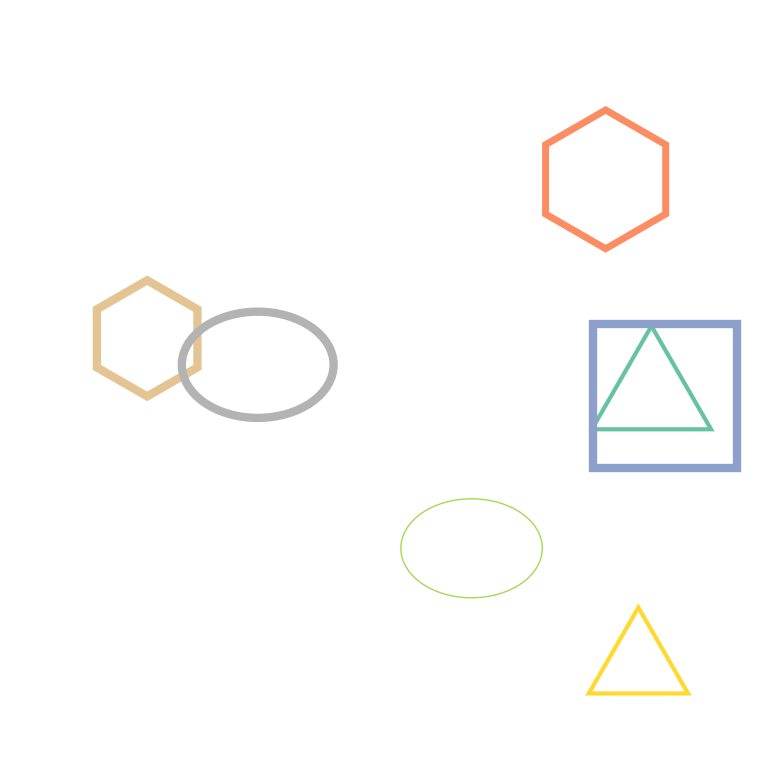[{"shape": "triangle", "thickness": 1.5, "radius": 0.45, "center": [0.846, 0.487]}, {"shape": "hexagon", "thickness": 2.5, "radius": 0.45, "center": [0.787, 0.767]}, {"shape": "square", "thickness": 3, "radius": 0.47, "center": [0.864, 0.486]}, {"shape": "oval", "thickness": 0.5, "radius": 0.46, "center": [0.612, 0.288]}, {"shape": "triangle", "thickness": 1.5, "radius": 0.37, "center": [0.829, 0.137]}, {"shape": "hexagon", "thickness": 3, "radius": 0.38, "center": [0.191, 0.561]}, {"shape": "oval", "thickness": 3, "radius": 0.49, "center": [0.335, 0.526]}]